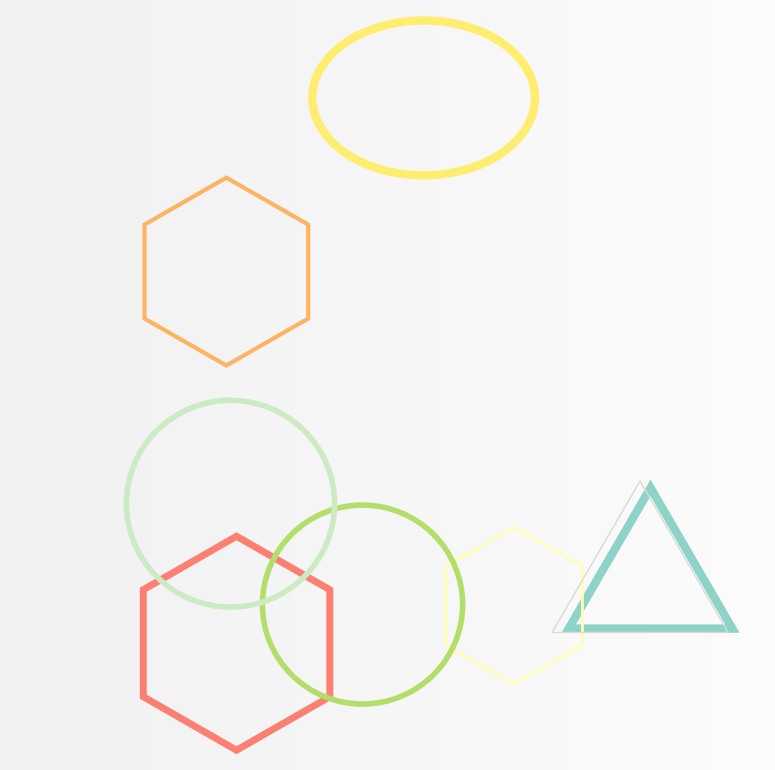[{"shape": "triangle", "thickness": 3, "radius": 0.61, "center": [0.839, 0.245]}, {"shape": "hexagon", "thickness": 1, "radius": 0.51, "center": [0.663, 0.213]}, {"shape": "hexagon", "thickness": 2.5, "radius": 0.69, "center": [0.305, 0.165]}, {"shape": "hexagon", "thickness": 1.5, "radius": 0.61, "center": [0.292, 0.647]}, {"shape": "circle", "thickness": 2, "radius": 0.65, "center": [0.468, 0.215]}, {"shape": "triangle", "thickness": 0.5, "radius": 0.66, "center": [0.826, 0.244]}, {"shape": "circle", "thickness": 2, "radius": 0.67, "center": [0.297, 0.346]}, {"shape": "oval", "thickness": 3, "radius": 0.72, "center": [0.547, 0.873]}]